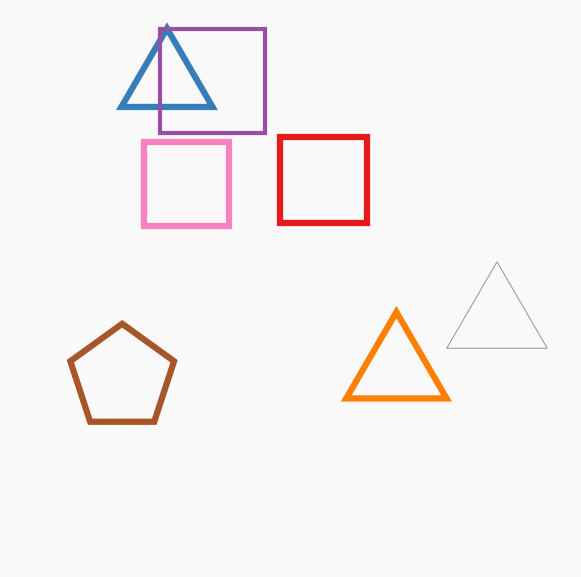[{"shape": "square", "thickness": 3, "radius": 0.38, "center": [0.556, 0.687]}, {"shape": "triangle", "thickness": 3, "radius": 0.45, "center": [0.287, 0.859]}, {"shape": "square", "thickness": 2, "radius": 0.45, "center": [0.366, 0.859]}, {"shape": "triangle", "thickness": 3, "radius": 0.5, "center": [0.682, 0.359]}, {"shape": "pentagon", "thickness": 3, "radius": 0.47, "center": [0.21, 0.345]}, {"shape": "square", "thickness": 3, "radius": 0.36, "center": [0.321, 0.68]}, {"shape": "triangle", "thickness": 0.5, "radius": 0.5, "center": [0.855, 0.446]}]